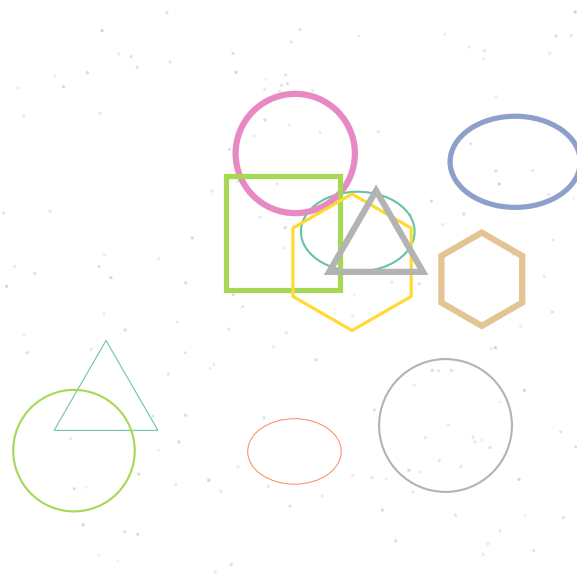[{"shape": "oval", "thickness": 1, "radius": 0.49, "center": [0.62, 0.598]}, {"shape": "triangle", "thickness": 0.5, "radius": 0.52, "center": [0.184, 0.306]}, {"shape": "oval", "thickness": 0.5, "radius": 0.4, "center": [0.51, 0.217]}, {"shape": "oval", "thickness": 2.5, "radius": 0.56, "center": [0.892, 0.719]}, {"shape": "circle", "thickness": 3, "radius": 0.52, "center": [0.511, 0.733]}, {"shape": "square", "thickness": 2.5, "radius": 0.5, "center": [0.49, 0.596]}, {"shape": "circle", "thickness": 1, "radius": 0.53, "center": [0.128, 0.219]}, {"shape": "hexagon", "thickness": 1.5, "radius": 0.59, "center": [0.61, 0.545]}, {"shape": "hexagon", "thickness": 3, "radius": 0.4, "center": [0.834, 0.516]}, {"shape": "circle", "thickness": 1, "radius": 0.58, "center": [0.771, 0.262]}, {"shape": "triangle", "thickness": 3, "radius": 0.47, "center": [0.651, 0.575]}]